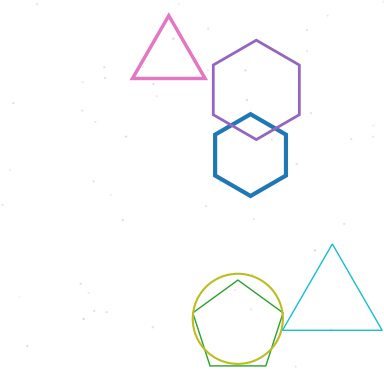[{"shape": "hexagon", "thickness": 3, "radius": 0.53, "center": [0.651, 0.597]}, {"shape": "pentagon", "thickness": 1, "radius": 0.62, "center": [0.618, 0.149]}, {"shape": "hexagon", "thickness": 2, "radius": 0.65, "center": [0.666, 0.767]}, {"shape": "triangle", "thickness": 2.5, "radius": 0.54, "center": [0.438, 0.851]}, {"shape": "circle", "thickness": 1.5, "radius": 0.59, "center": [0.618, 0.172]}, {"shape": "triangle", "thickness": 1, "radius": 0.75, "center": [0.863, 0.217]}]